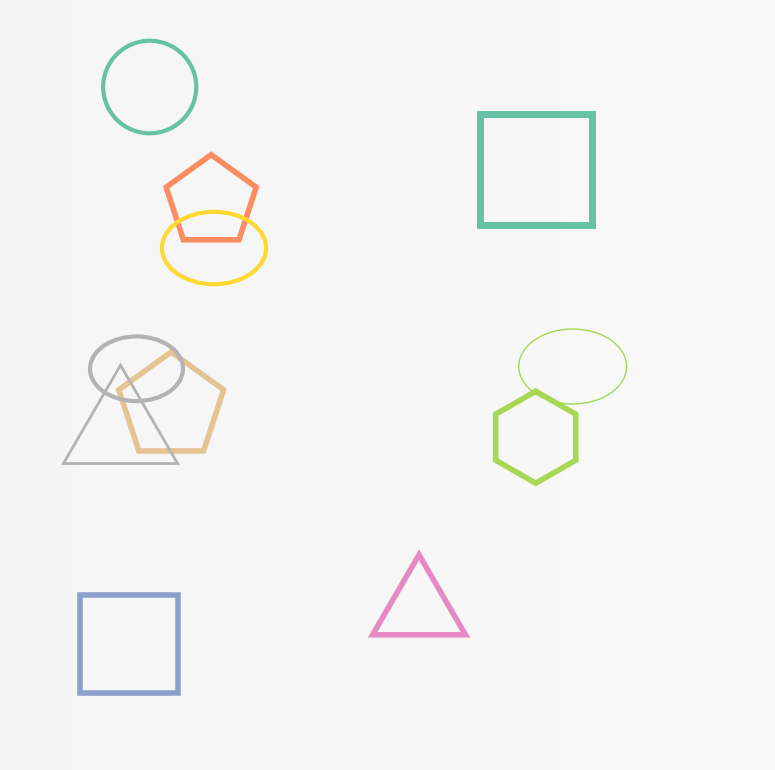[{"shape": "circle", "thickness": 1.5, "radius": 0.3, "center": [0.193, 0.887]}, {"shape": "square", "thickness": 2.5, "radius": 0.36, "center": [0.692, 0.78]}, {"shape": "pentagon", "thickness": 2, "radius": 0.31, "center": [0.272, 0.738]}, {"shape": "square", "thickness": 2, "radius": 0.32, "center": [0.167, 0.164]}, {"shape": "triangle", "thickness": 2, "radius": 0.35, "center": [0.541, 0.21]}, {"shape": "hexagon", "thickness": 2, "radius": 0.3, "center": [0.691, 0.432]}, {"shape": "oval", "thickness": 0.5, "radius": 0.35, "center": [0.739, 0.524]}, {"shape": "oval", "thickness": 1.5, "radius": 0.34, "center": [0.276, 0.678]}, {"shape": "pentagon", "thickness": 2, "radius": 0.36, "center": [0.221, 0.472]}, {"shape": "oval", "thickness": 1.5, "radius": 0.3, "center": [0.176, 0.521]}, {"shape": "triangle", "thickness": 1, "radius": 0.43, "center": [0.156, 0.441]}]